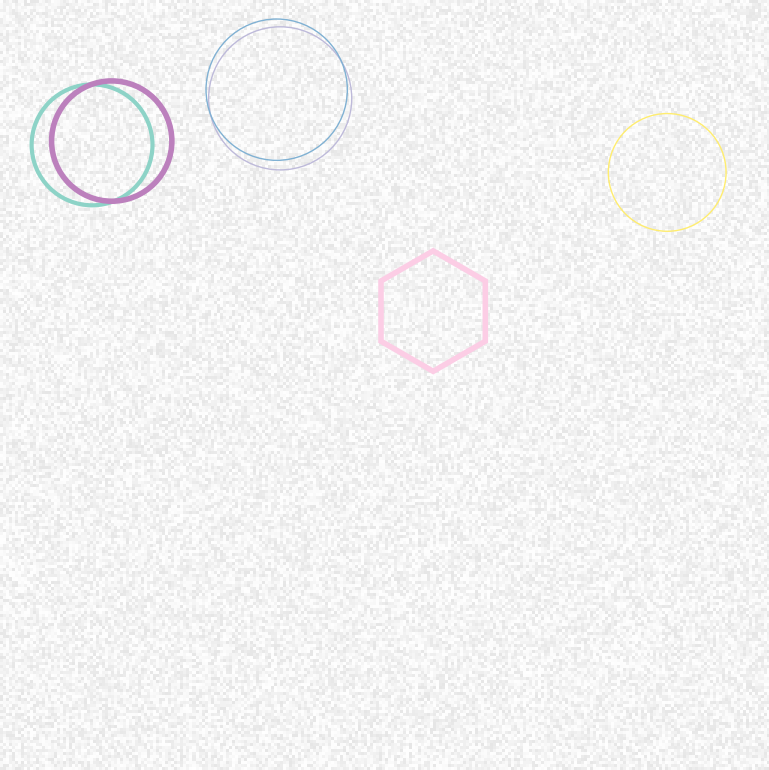[{"shape": "circle", "thickness": 1.5, "radius": 0.39, "center": [0.12, 0.812]}, {"shape": "circle", "thickness": 0.5, "radius": 0.46, "center": [0.364, 0.872]}, {"shape": "circle", "thickness": 0.5, "radius": 0.46, "center": [0.359, 0.884]}, {"shape": "hexagon", "thickness": 2, "radius": 0.39, "center": [0.563, 0.596]}, {"shape": "circle", "thickness": 2, "radius": 0.39, "center": [0.145, 0.817]}, {"shape": "circle", "thickness": 0.5, "radius": 0.38, "center": [0.866, 0.776]}]